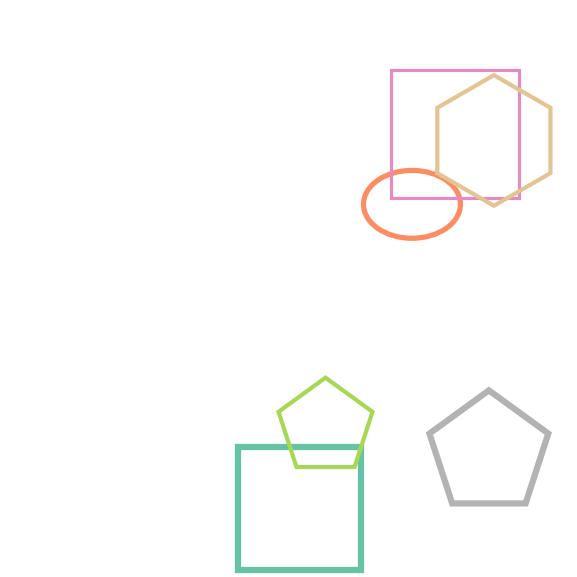[{"shape": "square", "thickness": 3, "radius": 0.53, "center": [0.519, 0.119]}, {"shape": "oval", "thickness": 2.5, "radius": 0.42, "center": [0.713, 0.645]}, {"shape": "square", "thickness": 1.5, "radius": 0.55, "center": [0.787, 0.766]}, {"shape": "pentagon", "thickness": 2, "radius": 0.43, "center": [0.564, 0.26]}, {"shape": "hexagon", "thickness": 2, "radius": 0.57, "center": [0.855, 0.756]}, {"shape": "pentagon", "thickness": 3, "radius": 0.54, "center": [0.847, 0.215]}]